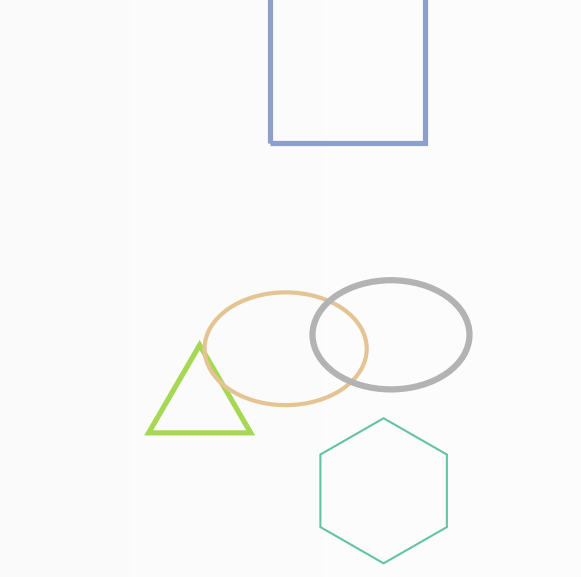[{"shape": "hexagon", "thickness": 1, "radius": 0.63, "center": [0.66, 0.149]}, {"shape": "square", "thickness": 2.5, "radius": 0.67, "center": [0.598, 0.885]}, {"shape": "triangle", "thickness": 2.5, "radius": 0.51, "center": [0.344, 0.3]}, {"shape": "oval", "thickness": 2, "radius": 0.7, "center": [0.491, 0.395]}, {"shape": "oval", "thickness": 3, "radius": 0.68, "center": [0.673, 0.419]}]